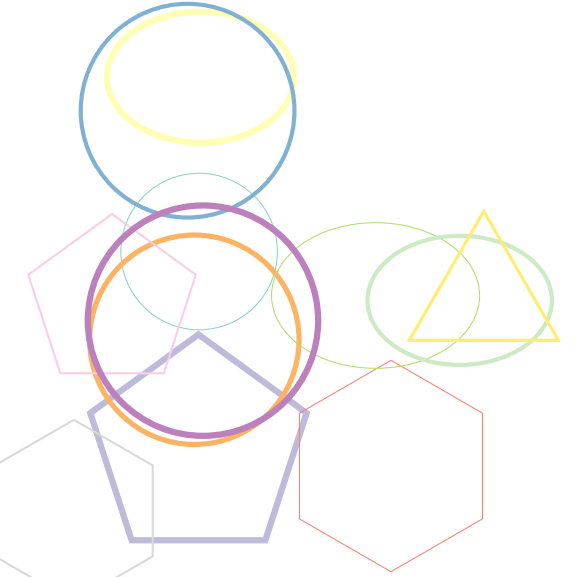[{"shape": "circle", "thickness": 0.5, "radius": 0.68, "center": [0.345, 0.564]}, {"shape": "oval", "thickness": 3, "radius": 0.81, "center": [0.347, 0.866]}, {"shape": "pentagon", "thickness": 3, "radius": 0.98, "center": [0.344, 0.223]}, {"shape": "hexagon", "thickness": 0.5, "radius": 0.92, "center": [0.677, 0.192]}, {"shape": "circle", "thickness": 2, "radius": 0.93, "center": [0.325, 0.807]}, {"shape": "circle", "thickness": 2.5, "radius": 0.91, "center": [0.337, 0.411]}, {"shape": "oval", "thickness": 0.5, "radius": 0.9, "center": [0.65, 0.487]}, {"shape": "pentagon", "thickness": 1, "radius": 0.76, "center": [0.194, 0.476]}, {"shape": "hexagon", "thickness": 1, "radius": 0.79, "center": [0.128, 0.114]}, {"shape": "circle", "thickness": 3, "radius": 1.0, "center": [0.351, 0.444]}, {"shape": "oval", "thickness": 2, "radius": 0.8, "center": [0.796, 0.479]}, {"shape": "triangle", "thickness": 1.5, "radius": 0.75, "center": [0.838, 0.484]}]